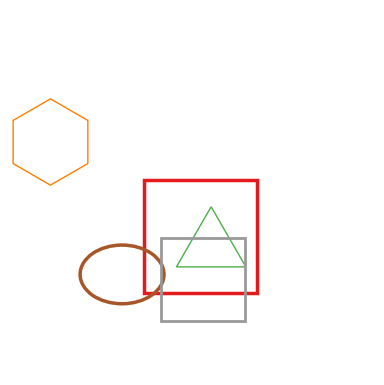[{"shape": "square", "thickness": 2.5, "radius": 0.73, "center": [0.522, 0.387]}, {"shape": "triangle", "thickness": 1, "radius": 0.52, "center": [0.548, 0.359]}, {"shape": "hexagon", "thickness": 1, "radius": 0.56, "center": [0.131, 0.631]}, {"shape": "oval", "thickness": 2.5, "radius": 0.54, "center": [0.317, 0.287]}, {"shape": "square", "thickness": 2, "radius": 0.54, "center": [0.527, 0.274]}]